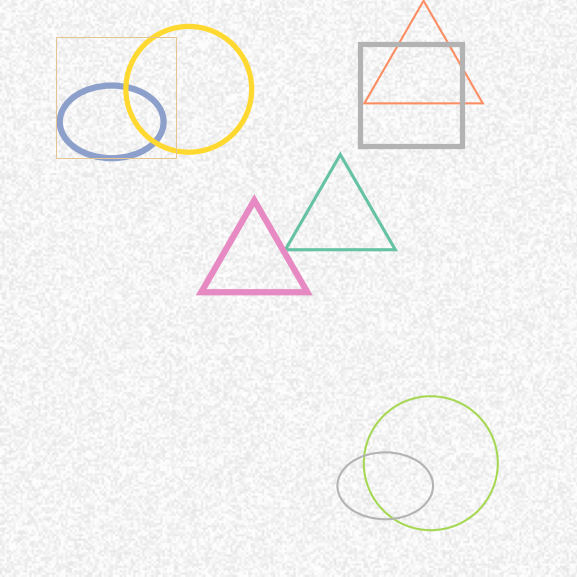[{"shape": "triangle", "thickness": 1.5, "radius": 0.55, "center": [0.589, 0.622]}, {"shape": "triangle", "thickness": 1, "radius": 0.59, "center": [0.733, 0.879]}, {"shape": "oval", "thickness": 3, "radius": 0.45, "center": [0.193, 0.788]}, {"shape": "triangle", "thickness": 3, "radius": 0.53, "center": [0.44, 0.546]}, {"shape": "circle", "thickness": 1, "radius": 0.58, "center": [0.746, 0.197]}, {"shape": "circle", "thickness": 2.5, "radius": 0.54, "center": [0.327, 0.844]}, {"shape": "square", "thickness": 0.5, "radius": 0.52, "center": [0.201, 0.83]}, {"shape": "oval", "thickness": 1, "radius": 0.41, "center": [0.667, 0.158]}, {"shape": "square", "thickness": 2.5, "radius": 0.44, "center": [0.712, 0.834]}]